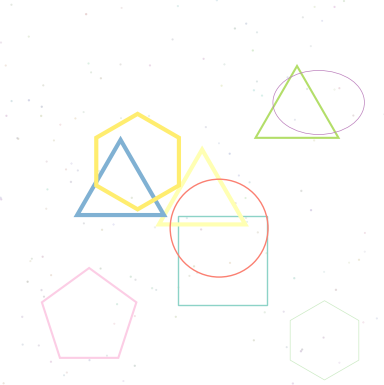[{"shape": "square", "thickness": 1, "radius": 0.58, "center": [0.577, 0.323]}, {"shape": "triangle", "thickness": 3, "radius": 0.65, "center": [0.525, 0.482]}, {"shape": "circle", "thickness": 1, "radius": 0.64, "center": [0.569, 0.407]}, {"shape": "triangle", "thickness": 3, "radius": 0.65, "center": [0.313, 0.507]}, {"shape": "triangle", "thickness": 1.5, "radius": 0.62, "center": [0.771, 0.704]}, {"shape": "pentagon", "thickness": 1.5, "radius": 0.65, "center": [0.232, 0.175]}, {"shape": "oval", "thickness": 0.5, "radius": 0.59, "center": [0.828, 0.734]}, {"shape": "hexagon", "thickness": 0.5, "radius": 0.51, "center": [0.843, 0.116]}, {"shape": "hexagon", "thickness": 3, "radius": 0.62, "center": [0.357, 0.58]}]